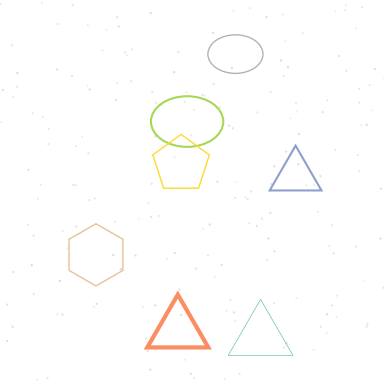[{"shape": "triangle", "thickness": 0.5, "radius": 0.49, "center": [0.677, 0.125]}, {"shape": "triangle", "thickness": 3, "radius": 0.46, "center": [0.462, 0.143]}, {"shape": "triangle", "thickness": 1.5, "radius": 0.39, "center": [0.768, 0.544]}, {"shape": "oval", "thickness": 1.5, "radius": 0.47, "center": [0.486, 0.684]}, {"shape": "pentagon", "thickness": 1, "radius": 0.39, "center": [0.47, 0.574]}, {"shape": "hexagon", "thickness": 1, "radius": 0.4, "center": [0.249, 0.338]}, {"shape": "oval", "thickness": 1, "radius": 0.36, "center": [0.612, 0.859]}]